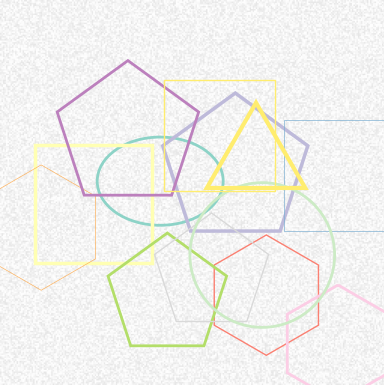[{"shape": "oval", "thickness": 2, "radius": 0.82, "center": [0.416, 0.529]}, {"shape": "square", "thickness": 2.5, "radius": 0.76, "center": [0.243, 0.471]}, {"shape": "pentagon", "thickness": 2.5, "radius": 0.99, "center": [0.611, 0.56]}, {"shape": "hexagon", "thickness": 1, "radius": 0.78, "center": [0.692, 0.233]}, {"shape": "square", "thickness": 0.5, "radius": 0.72, "center": [0.881, 0.544]}, {"shape": "hexagon", "thickness": 0.5, "radius": 0.81, "center": [0.107, 0.409]}, {"shape": "pentagon", "thickness": 2, "radius": 0.81, "center": [0.435, 0.233]}, {"shape": "hexagon", "thickness": 2, "radius": 0.76, "center": [0.878, 0.108]}, {"shape": "pentagon", "thickness": 1, "radius": 0.78, "center": [0.549, 0.291]}, {"shape": "pentagon", "thickness": 2, "radius": 0.97, "center": [0.332, 0.649]}, {"shape": "circle", "thickness": 2, "radius": 0.94, "center": [0.681, 0.338]}, {"shape": "triangle", "thickness": 3, "radius": 0.74, "center": [0.665, 0.586]}, {"shape": "square", "thickness": 1, "radius": 0.72, "center": [0.571, 0.648]}]